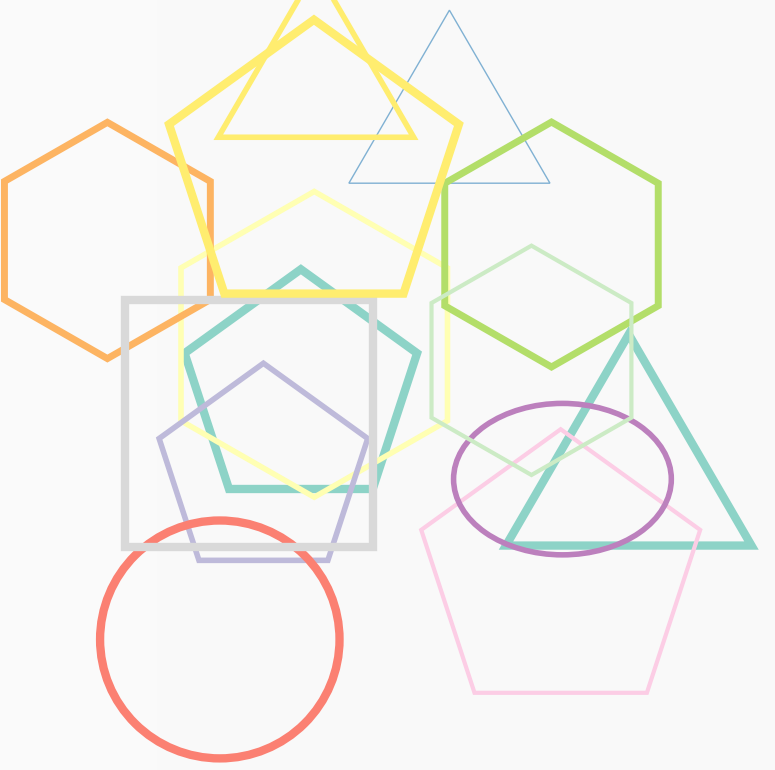[{"shape": "triangle", "thickness": 3, "radius": 0.91, "center": [0.811, 0.383]}, {"shape": "pentagon", "thickness": 3, "radius": 0.79, "center": [0.388, 0.493]}, {"shape": "hexagon", "thickness": 2, "radius": 0.99, "center": [0.405, 0.553]}, {"shape": "pentagon", "thickness": 2, "radius": 0.71, "center": [0.34, 0.387]}, {"shape": "circle", "thickness": 3, "radius": 0.77, "center": [0.284, 0.17]}, {"shape": "triangle", "thickness": 0.5, "radius": 0.75, "center": [0.58, 0.837]}, {"shape": "hexagon", "thickness": 2.5, "radius": 0.77, "center": [0.139, 0.688]}, {"shape": "hexagon", "thickness": 2.5, "radius": 0.8, "center": [0.712, 0.682]}, {"shape": "pentagon", "thickness": 1.5, "radius": 0.95, "center": [0.723, 0.253]}, {"shape": "square", "thickness": 3, "radius": 0.8, "center": [0.321, 0.45]}, {"shape": "oval", "thickness": 2, "radius": 0.7, "center": [0.726, 0.378]}, {"shape": "hexagon", "thickness": 1.5, "radius": 0.74, "center": [0.686, 0.532]}, {"shape": "pentagon", "thickness": 3, "radius": 0.98, "center": [0.405, 0.778]}, {"shape": "triangle", "thickness": 2, "radius": 0.73, "center": [0.408, 0.895]}]